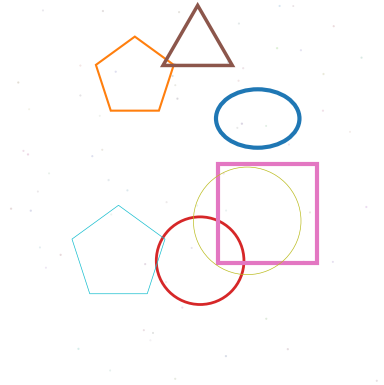[{"shape": "oval", "thickness": 3, "radius": 0.54, "center": [0.669, 0.692]}, {"shape": "pentagon", "thickness": 1.5, "radius": 0.53, "center": [0.35, 0.799]}, {"shape": "circle", "thickness": 2, "radius": 0.57, "center": [0.52, 0.323]}, {"shape": "triangle", "thickness": 2.5, "radius": 0.52, "center": [0.513, 0.882]}, {"shape": "square", "thickness": 3, "radius": 0.64, "center": [0.694, 0.446]}, {"shape": "circle", "thickness": 0.5, "radius": 0.7, "center": [0.642, 0.426]}, {"shape": "pentagon", "thickness": 0.5, "radius": 0.63, "center": [0.308, 0.34]}]